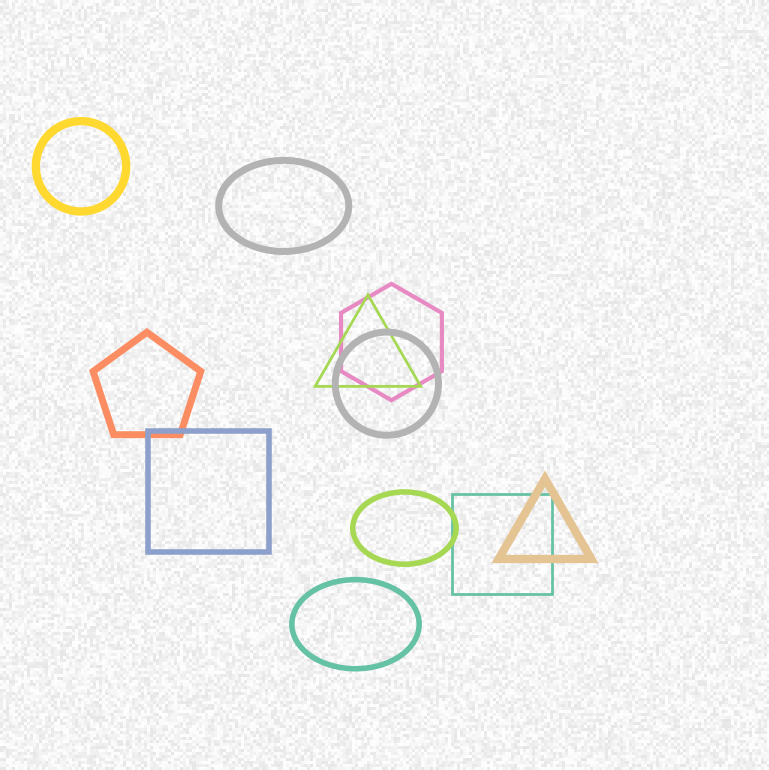[{"shape": "square", "thickness": 1, "radius": 0.32, "center": [0.651, 0.294]}, {"shape": "oval", "thickness": 2, "radius": 0.41, "center": [0.462, 0.189]}, {"shape": "pentagon", "thickness": 2.5, "radius": 0.37, "center": [0.191, 0.495]}, {"shape": "square", "thickness": 2, "radius": 0.39, "center": [0.271, 0.361]}, {"shape": "hexagon", "thickness": 1.5, "radius": 0.38, "center": [0.508, 0.556]}, {"shape": "oval", "thickness": 2, "radius": 0.34, "center": [0.525, 0.314]}, {"shape": "triangle", "thickness": 1, "radius": 0.4, "center": [0.478, 0.538]}, {"shape": "circle", "thickness": 3, "radius": 0.29, "center": [0.105, 0.784]}, {"shape": "triangle", "thickness": 3, "radius": 0.35, "center": [0.708, 0.309]}, {"shape": "oval", "thickness": 2.5, "radius": 0.42, "center": [0.368, 0.733]}, {"shape": "circle", "thickness": 2.5, "radius": 0.34, "center": [0.502, 0.502]}]